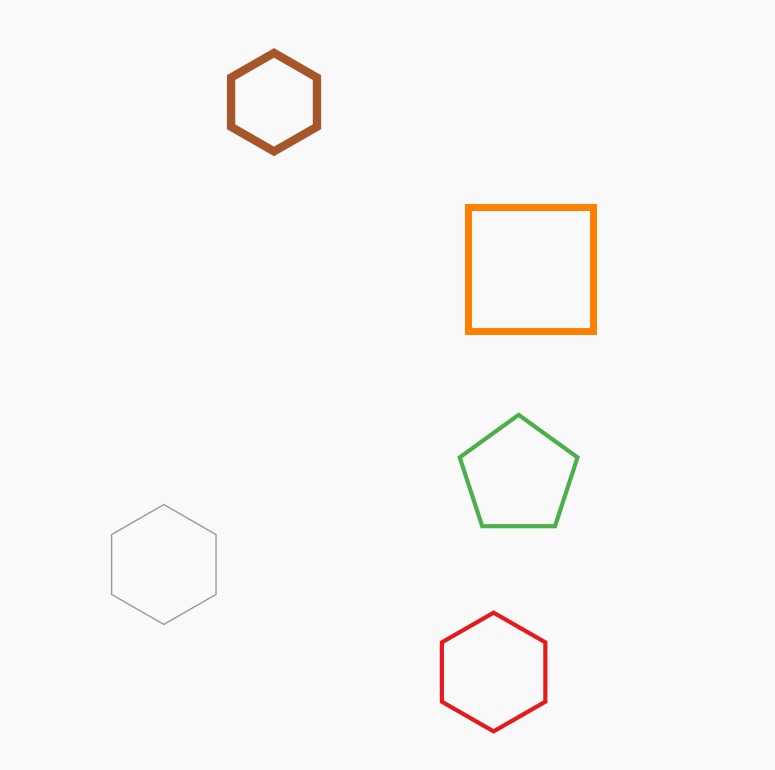[{"shape": "hexagon", "thickness": 1.5, "radius": 0.39, "center": [0.637, 0.127]}, {"shape": "pentagon", "thickness": 1.5, "radius": 0.4, "center": [0.669, 0.381]}, {"shape": "square", "thickness": 2.5, "radius": 0.4, "center": [0.685, 0.65]}, {"shape": "hexagon", "thickness": 3, "radius": 0.32, "center": [0.354, 0.867]}, {"shape": "hexagon", "thickness": 0.5, "radius": 0.39, "center": [0.211, 0.267]}]